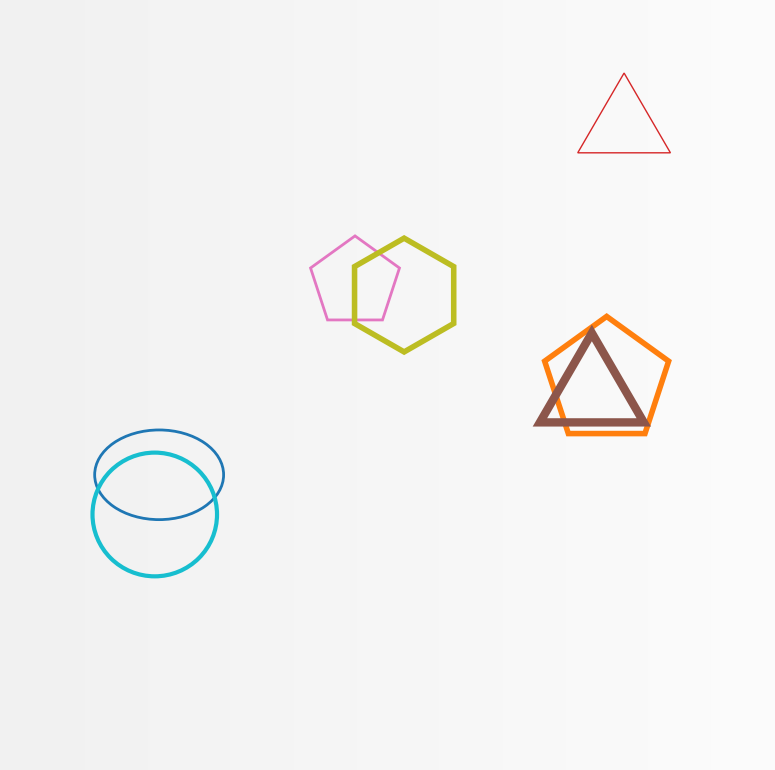[{"shape": "oval", "thickness": 1, "radius": 0.42, "center": [0.205, 0.383]}, {"shape": "pentagon", "thickness": 2, "radius": 0.42, "center": [0.783, 0.505]}, {"shape": "triangle", "thickness": 0.5, "radius": 0.35, "center": [0.805, 0.836]}, {"shape": "triangle", "thickness": 3, "radius": 0.39, "center": [0.764, 0.49]}, {"shape": "pentagon", "thickness": 1, "radius": 0.3, "center": [0.458, 0.633]}, {"shape": "hexagon", "thickness": 2, "radius": 0.37, "center": [0.521, 0.617]}, {"shape": "circle", "thickness": 1.5, "radius": 0.4, "center": [0.2, 0.332]}]